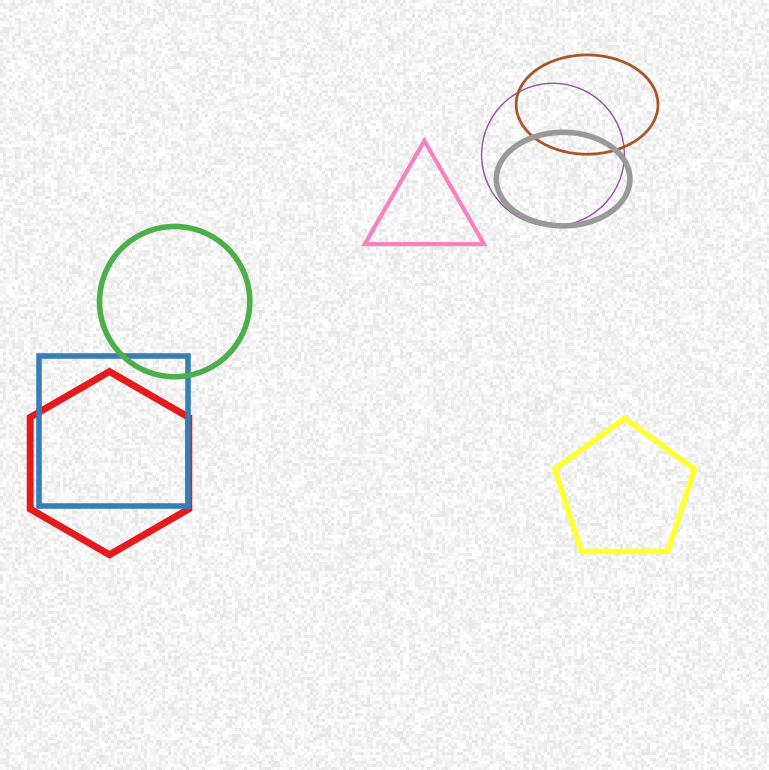[{"shape": "hexagon", "thickness": 2.5, "radius": 0.59, "center": [0.142, 0.398]}, {"shape": "square", "thickness": 2, "radius": 0.48, "center": [0.148, 0.44]}, {"shape": "circle", "thickness": 2, "radius": 0.49, "center": [0.227, 0.608]}, {"shape": "circle", "thickness": 0.5, "radius": 0.46, "center": [0.718, 0.799]}, {"shape": "pentagon", "thickness": 2, "radius": 0.48, "center": [0.811, 0.361]}, {"shape": "oval", "thickness": 1, "radius": 0.46, "center": [0.762, 0.864]}, {"shape": "triangle", "thickness": 1.5, "radius": 0.45, "center": [0.551, 0.728]}, {"shape": "oval", "thickness": 2, "radius": 0.43, "center": [0.731, 0.767]}]